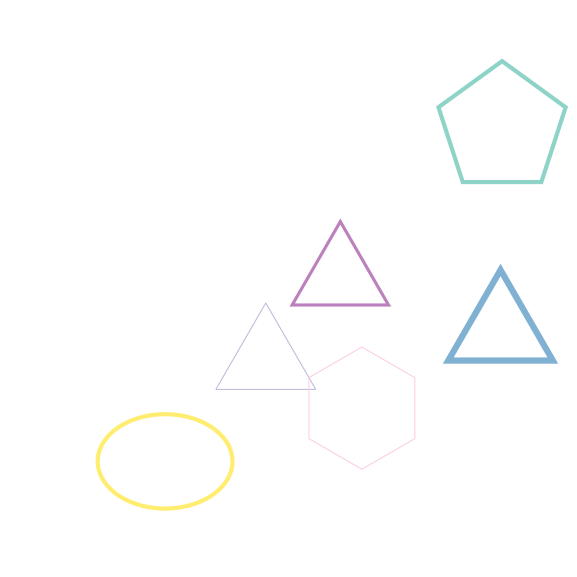[{"shape": "pentagon", "thickness": 2, "radius": 0.58, "center": [0.869, 0.778]}, {"shape": "triangle", "thickness": 0.5, "radius": 0.5, "center": [0.46, 0.375]}, {"shape": "triangle", "thickness": 3, "radius": 0.52, "center": [0.867, 0.427]}, {"shape": "hexagon", "thickness": 0.5, "radius": 0.53, "center": [0.627, 0.292]}, {"shape": "triangle", "thickness": 1.5, "radius": 0.48, "center": [0.589, 0.519]}, {"shape": "oval", "thickness": 2, "radius": 0.58, "center": [0.286, 0.2]}]